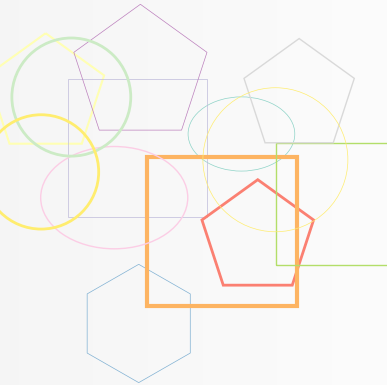[{"shape": "oval", "thickness": 0.5, "radius": 0.69, "center": [0.623, 0.652]}, {"shape": "pentagon", "thickness": 1.5, "radius": 0.79, "center": [0.118, 0.755]}, {"shape": "square", "thickness": 0.5, "radius": 0.9, "center": [0.356, 0.615]}, {"shape": "pentagon", "thickness": 2, "radius": 0.76, "center": [0.665, 0.382]}, {"shape": "hexagon", "thickness": 0.5, "radius": 0.77, "center": [0.358, 0.16]}, {"shape": "square", "thickness": 3, "radius": 0.97, "center": [0.573, 0.399]}, {"shape": "square", "thickness": 1, "radius": 0.79, "center": [0.87, 0.47]}, {"shape": "oval", "thickness": 1, "radius": 0.95, "center": [0.295, 0.487]}, {"shape": "pentagon", "thickness": 1, "radius": 0.75, "center": [0.772, 0.75]}, {"shape": "pentagon", "thickness": 0.5, "radius": 0.9, "center": [0.362, 0.808]}, {"shape": "circle", "thickness": 2, "radius": 0.77, "center": [0.184, 0.748]}, {"shape": "circle", "thickness": 0.5, "radius": 0.94, "center": [0.711, 0.585]}, {"shape": "circle", "thickness": 2, "radius": 0.74, "center": [0.106, 0.553]}]